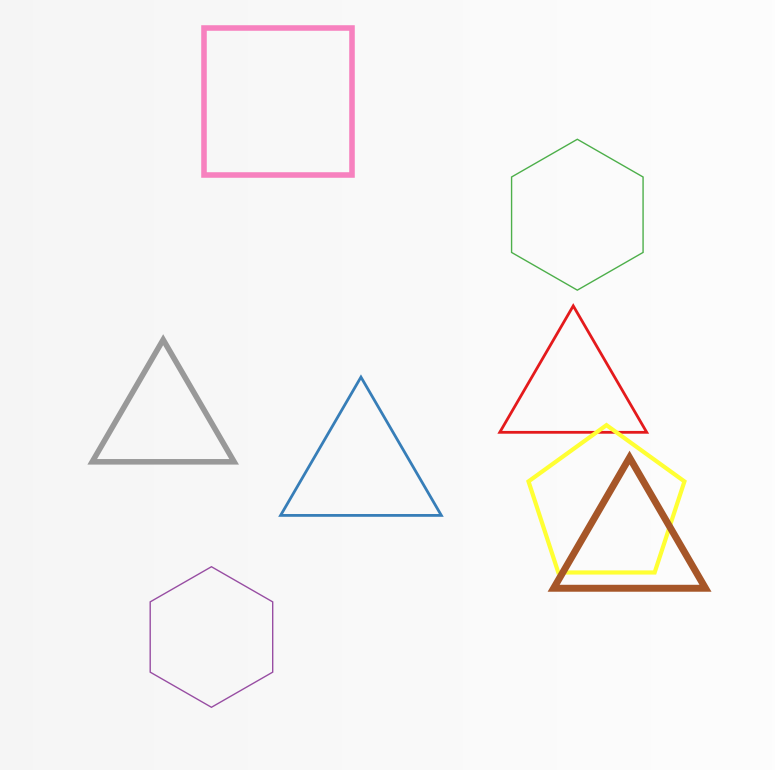[{"shape": "triangle", "thickness": 1, "radius": 0.55, "center": [0.74, 0.493]}, {"shape": "triangle", "thickness": 1, "radius": 0.6, "center": [0.466, 0.391]}, {"shape": "hexagon", "thickness": 0.5, "radius": 0.49, "center": [0.745, 0.721]}, {"shape": "hexagon", "thickness": 0.5, "radius": 0.46, "center": [0.273, 0.173]}, {"shape": "pentagon", "thickness": 1.5, "radius": 0.53, "center": [0.783, 0.342]}, {"shape": "triangle", "thickness": 2.5, "radius": 0.57, "center": [0.812, 0.293]}, {"shape": "square", "thickness": 2, "radius": 0.48, "center": [0.359, 0.868]}, {"shape": "triangle", "thickness": 2, "radius": 0.53, "center": [0.211, 0.453]}]